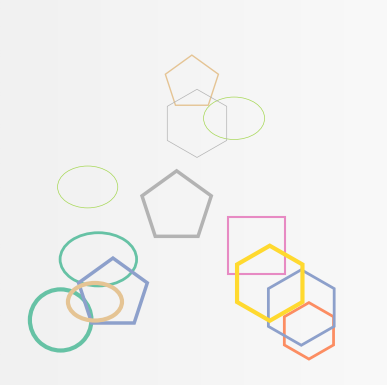[{"shape": "circle", "thickness": 3, "radius": 0.4, "center": [0.157, 0.169]}, {"shape": "oval", "thickness": 2, "radius": 0.49, "center": [0.254, 0.326]}, {"shape": "hexagon", "thickness": 2, "radius": 0.37, "center": [0.797, 0.141]}, {"shape": "pentagon", "thickness": 2.5, "radius": 0.47, "center": [0.291, 0.236]}, {"shape": "hexagon", "thickness": 2, "radius": 0.49, "center": [0.777, 0.201]}, {"shape": "square", "thickness": 1.5, "radius": 0.37, "center": [0.662, 0.362]}, {"shape": "oval", "thickness": 0.5, "radius": 0.39, "center": [0.604, 0.693]}, {"shape": "oval", "thickness": 0.5, "radius": 0.39, "center": [0.226, 0.514]}, {"shape": "hexagon", "thickness": 3, "radius": 0.49, "center": [0.696, 0.264]}, {"shape": "pentagon", "thickness": 1, "radius": 0.36, "center": [0.495, 0.785]}, {"shape": "oval", "thickness": 3, "radius": 0.35, "center": [0.245, 0.216]}, {"shape": "hexagon", "thickness": 0.5, "radius": 0.44, "center": [0.508, 0.68]}, {"shape": "pentagon", "thickness": 2.5, "radius": 0.47, "center": [0.456, 0.462]}]